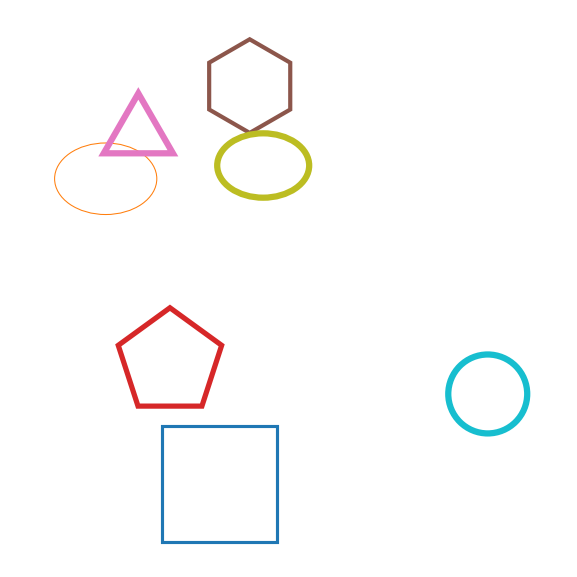[{"shape": "square", "thickness": 1.5, "radius": 0.5, "center": [0.38, 0.161]}, {"shape": "oval", "thickness": 0.5, "radius": 0.44, "center": [0.183, 0.69]}, {"shape": "pentagon", "thickness": 2.5, "radius": 0.47, "center": [0.294, 0.372]}, {"shape": "hexagon", "thickness": 2, "radius": 0.41, "center": [0.432, 0.85]}, {"shape": "triangle", "thickness": 3, "radius": 0.35, "center": [0.24, 0.768]}, {"shape": "oval", "thickness": 3, "radius": 0.4, "center": [0.456, 0.713]}, {"shape": "circle", "thickness": 3, "radius": 0.34, "center": [0.845, 0.317]}]